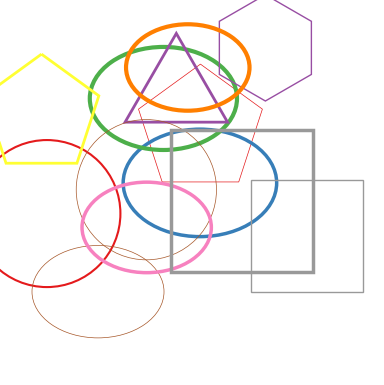[{"shape": "circle", "thickness": 1.5, "radius": 0.95, "center": [0.122, 0.445]}, {"shape": "pentagon", "thickness": 0.5, "radius": 0.85, "center": [0.521, 0.664]}, {"shape": "oval", "thickness": 2.5, "radius": 1.0, "center": [0.519, 0.525]}, {"shape": "oval", "thickness": 3, "radius": 0.96, "center": [0.424, 0.744]}, {"shape": "triangle", "thickness": 2, "radius": 0.77, "center": [0.458, 0.76]}, {"shape": "hexagon", "thickness": 1, "radius": 0.69, "center": [0.689, 0.876]}, {"shape": "oval", "thickness": 3, "radius": 0.8, "center": [0.488, 0.825]}, {"shape": "pentagon", "thickness": 2, "radius": 0.78, "center": [0.108, 0.703]}, {"shape": "circle", "thickness": 0.5, "radius": 0.91, "center": [0.38, 0.507]}, {"shape": "oval", "thickness": 0.5, "radius": 0.86, "center": [0.255, 0.242]}, {"shape": "oval", "thickness": 2.5, "radius": 0.84, "center": [0.381, 0.409]}, {"shape": "square", "thickness": 1, "radius": 0.73, "center": [0.798, 0.387]}, {"shape": "square", "thickness": 2.5, "radius": 0.92, "center": [0.628, 0.478]}]